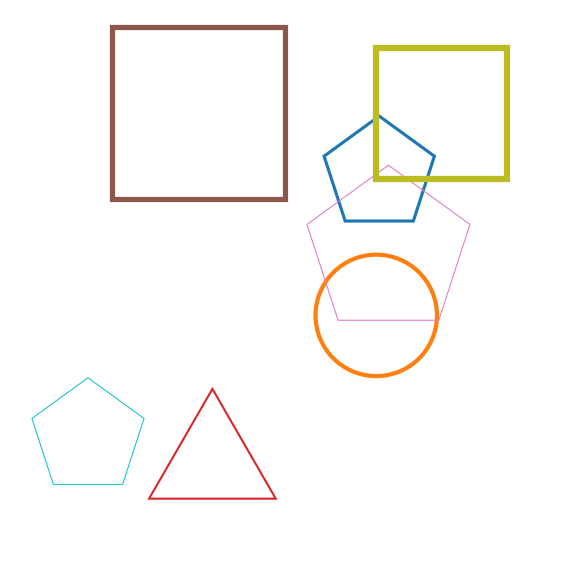[{"shape": "pentagon", "thickness": 1.5, "radius": 0.5, "center": [0.657, 0.698]}, {"shape": "circle", "thickness": 2, "radius": 0.53, "center": [0.652, 0.453]}, {"shape": "triangle", "thickness": 1, "radius": 0.63, "center": [0.368, 0.199]}, {"shape": "square", "thickness": 2.5, "radius": 0.75, "center": [0.344, 0.804]}, {"shape": "pentagon", "thickness": 0.5, "radius": 0.74, "center": [0.673, 0.565]}, {"shape": "square", "thickness": 3, "radius": 0.56, "center": [0.765, 0.803]}, {"shape": "pentagon", "thickness": 0.5, "radius": 0.51, "center": [0.152, 0.243]}]